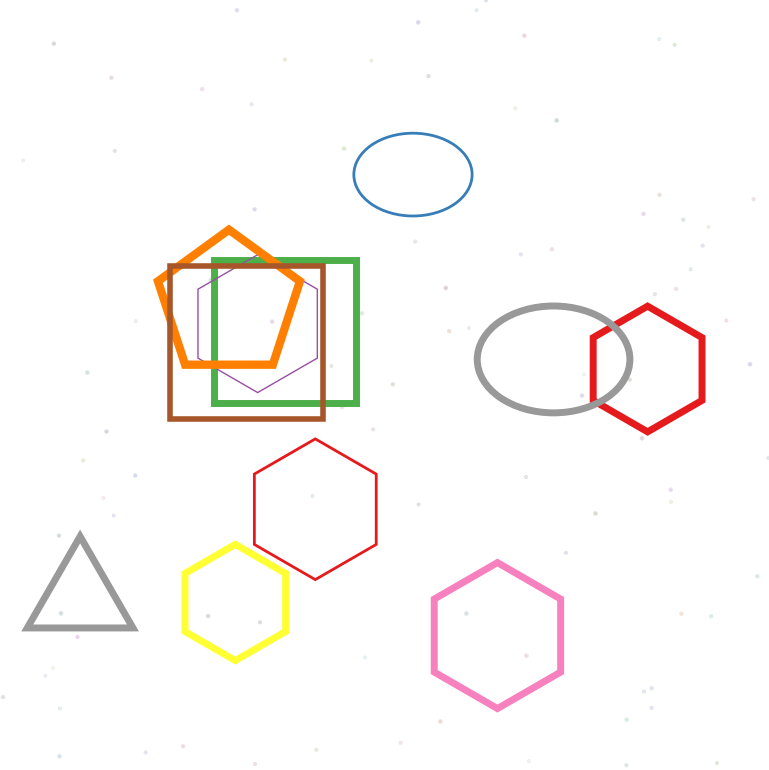[{"shape": "hexagon", "thickness": 1, "radius": 0.46, "center": [0.409, 0.339]}, {"shape": "hexagon", "thickness": 2.5, "radius": 0.41, "center": [0.841, 0.521]}, {"shape": "oval", "thickness": 1, "radius": 0.38, "center": [0.536, 0.773]}, {"shape": "square", "thickness": 2.5, "radius": 0.46, "center": [0.37, 0.57]}, {"shape": "hexagon", "thickness": 0.5, "radius": 0.45, "center": [0.335, 0.58]}, {"shape": "pentagon", "thickness": 3, "radius": 0.48, "center": [0.297, 0.605]}, {"shape": "hexagon", "thickness": 2.5, "radius": 0.38, "center": [0.306, 0.218]}, {"shape": "square", "thickness": 2, "radius": 0.5, "center": [0.32, 0.555]}, {"shape": "hexagon", "thickness": 2.5, "radius": 0.47, "center": [0.646, 0.175]}, {"shape": "triangle", "thickness": 2.5, "radius": 0.4, "center": [0.104, 0.224]}, {"shape": "oval", "thickness": 2.5, "radius": 0.5, "center": [0.719, 0.533]}]